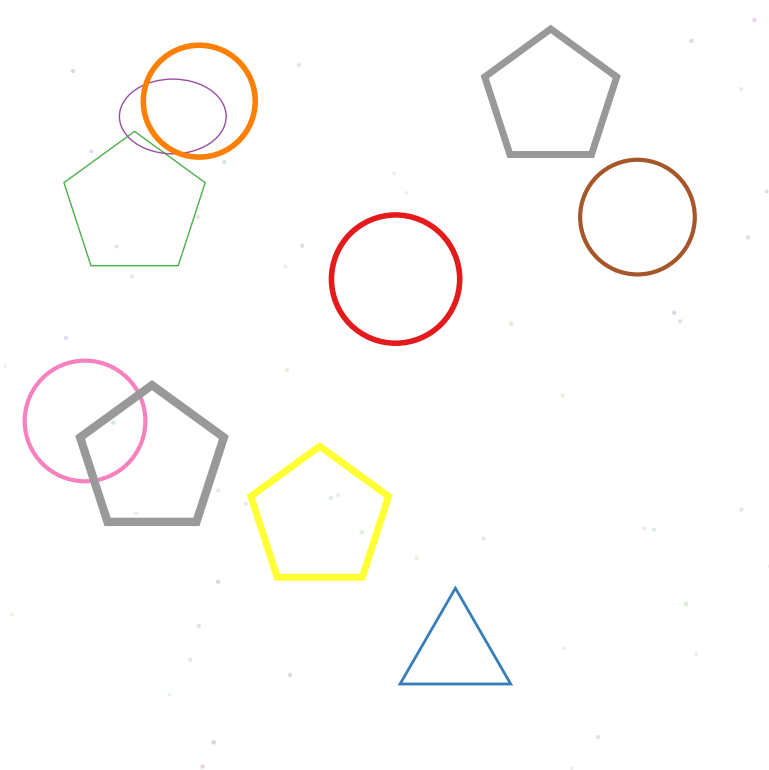[{"shape": "circle", "thickness": 2, "radius": 0.42, "center": [0.514, 0.638]}, {"shape": "triangle", "thickness": 1, "radius": 0.41, "center": [0.591, 0.153]}, {"shape": "pentagon", "thickness": 0.5, "radius": 0.48, "center": [0.175, 0.733]}, {"shape": "oval", "thickness": 0.5, "radius": 0.35, "center": [0.224, 0.849]}, {"shape": "circle", "thickness": 2, "radius": 0.36, "center": [0.259, 0.869]}, {"shape": "pentagon", "thickness": 2.5, "radius": 0.47, "center": [0.415, 0.326]}, {"shape": "circle", "thickness": 1.5, "radius": 0.37, "center": [0.828, 0.718]}, {"shape": "circle", "thickness": 1.5, "radius": 0.39, "center": [0.11, 0.453]}, {"shape": "pentagon", "thickness": 2.5, "radius": 0.45, "center": [0.715, 0.872]}, {"shape": "pentagon", "thickness": 3, "radius": 0.49, "center": [0.197, 0.402]}]